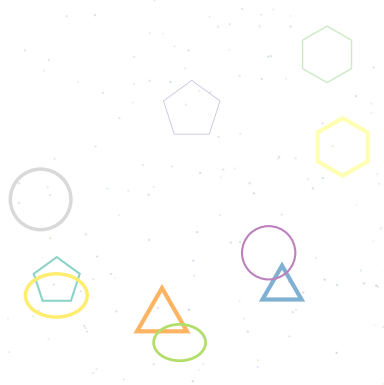[{"shape": "pentagon", "thickness": 1.5, "radius": 0.31, "center": [0.147, 0.27]}, {"shape": "hexagon", "thickness": 3, "radius": 0.37, "center": [0.89, 0.618]}, {"shape": "pentagon", "thickness": 0.5, "radius": 0.39, "center": [0.498, 0.714]}, {"shape": "triangle", "thickness": 3, "radius": 0.29, "center": [0.732, 0.251]}, {"shape": "triangle", "thickness": 3, "radius": 0.37, "center": [0.421, 0.177]}, {"shape": "oval", "thickness": 2, "radius": 0.34, "center": [0.467, 0.11]}, {"shape": "circle", "thickness": 2.5, "radius": 0.39, "center": [0.106, 0.482]}, {"shape": "circle", "thickness": 1.5, "radius": 0.35, "center": [0.698, 0.343]}, {"shape": "hexagon", "thickness": 1, "radius": 0.37, "center": [0.849, 0.859]}, {"shape": "oval", "thickness": 2.5, "radius": 0.4, "center": [0.146, 0.233]}]